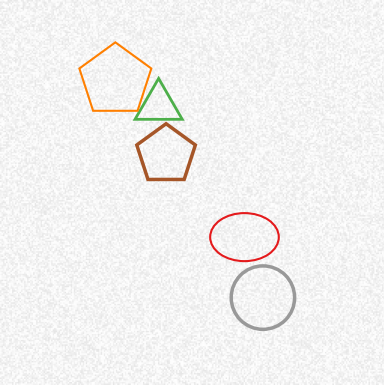[{"shape": "oval", "thickness": 1.5, "radius": 0.45, "center": [0.635, 0.384]}, {"shape": "triangle", "thickness": 2, "radius": 0.35, "center": [0.412, 0.725]}, {"shape": "pentagon", "thickness": 1.5, "radius": 0.49, "center": [0.3, 0.792]}, {"shape": "pentagon", "thickness": 2.5, "radius": 0.4, "center": [0.431, 0.599]}, {"shape": "circle", "thickness": 2.5, "radius": 0.41, "center": [0.683, 0.227]}]